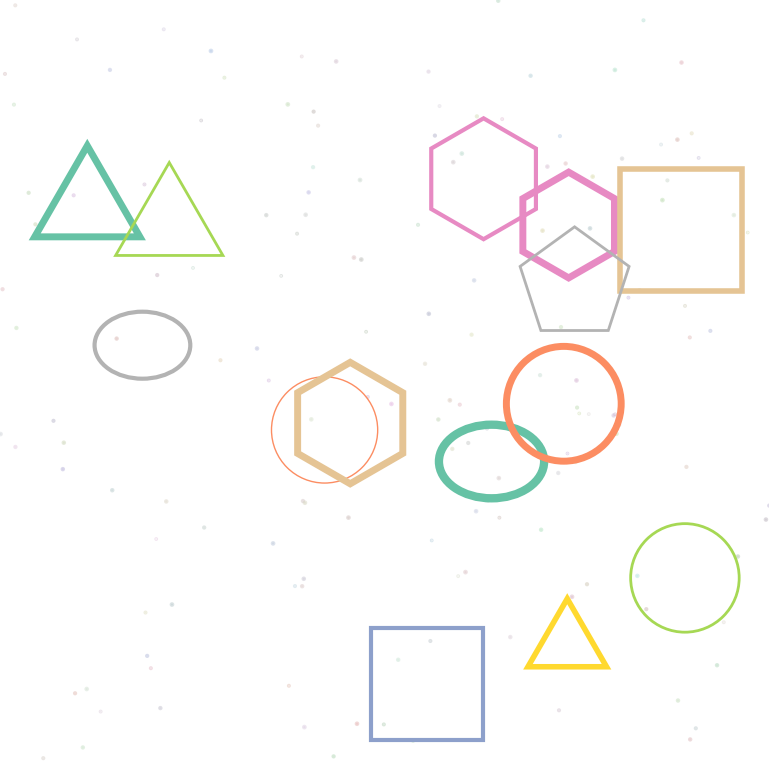[{"shape": "oval", "thickness": 3, "radius": 0.34, "center": [0.638, 0.401]}, {"shape": "triangle", "thickness": 2.5, "radius": 0.39, "center": [0.113, 0.732]}, {"shape": "circle", "thickness": 2.5, "radius": 0.37, "center": [0.732, 0.476]}, {"shape": "circle", "thickness": 0.5, "radius": 0.34, "center": [0.422, 0.442]}, {"shape": "square", "thickness": 1.5, "radius": 0.36, "center": [0.555, 0.111]}, {"shape": "hexagon", "thickness": 1.5, "radius": 0.39, "center": [0.628, 0.768]}, {"shape": "hexagon", "thickness": 2.5, "radius": 0.34, "center": [0.739, 0.708]}, {"shape": "triangle", "thickness": 1, "radius": 0.4, "center": [0.22, 0.708]}, {"shape": "circle", "thickness": 1, "radius": 0.35, "center": [0.89, 0.249]}, {"shape": "triangle", "thickness": 2, "radius": 0.29, "center": [0.737, 0.164]}, {"shape": "square", "thickness": 2, "radius": 0.4, "center": [0.884, 0.701]}, {"shape": "hexagon", "thickness": 2.5, "radius": 0.39, "center": [0.455, 0.451]}, {"shape": "pentagon", "thickness": 1, "radius": 0.37, "center": [0.746, 0.631]}, {"shape": "oval", "thickness": 1.5, "radius": 0.31, "center": [0.185, 0.552]}]